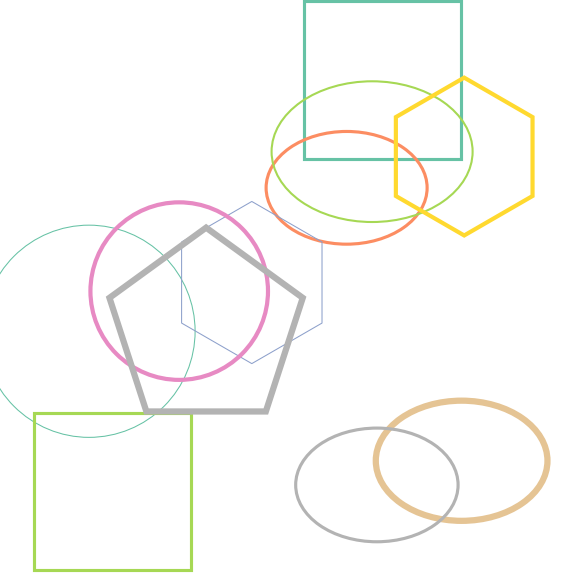[{"shape": "square", "thickness": 1.5, "radius": 0.68, "center": [0.663, 0.861]}, {"shape": "circle", "thickness": 0.5, "radius": 0.92, "center": [0.154, 0.426]}, {"shape": "oval", "thickness": 1.5, "radius": 0.7, "center": [0.6, 0.674]}, {"shape": "hexagon", "thickness": 0.5, "radius": 0.7, "center": [0.436, 0.51]}, {"shape": "circle", "thickness": 2, "radius": 0.77, "center": [0.31, 0.495]}, {"shape": "oval", "thickness": 1, "radius": 0.87, "center": [0.644, 0.737]}, {"shape": "square", "thickness": 1.5, "radius": 0.68, "center": [0.195, 0.148]}, {"shape": "hexagon", "thickness": 2, "radius": 0.68, "center": [0.804, 0.728]}, {"shape": "oval", "thickness": 3, "radius": 0.74, "center": [0.799, 0.201]}, {"shape": "oval", "thickness": 1.5, "radius": 0.7, "center": [0.653, 0.159]}, {"shape": "pentagon", "thickness": 3, "radius": 0.88, "center": [0.357, 0.429]}]